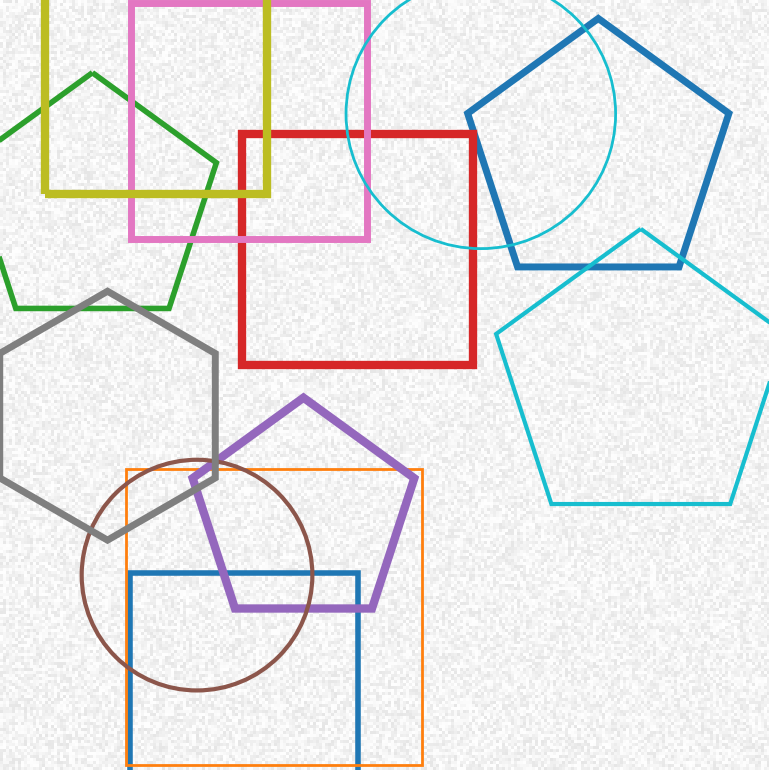[{"shape": "pentagon", "thickness": 2.5, "radius": 0.89, "center": [0.777, 0.798]}, {"shape": "square", "thickness": 2, "radius": 0.74, "center": [0.317, 0.108]}, {"shape": "square", "thickness": 1, "radius": 0.96, "center": [0.356, 0.199]}, {"shape": "pentagon", "thickness": 2, "radius": 0.85, "center": [0.12, 0.736]}, {"shape": "square", "thickness": 3, "radius": 0.75, "center": [0.465, 0.676]}, {"shape": "pentagon", "thickness": 3, "radius": 0.76, "center": [0.394, 0.332]}, {"shape": "circle", "thickness": 1.5, "radius": 0.75, "center": [0.256, 0.253]}, {"shape": "square", "thickness": 2.5, "radius": 0.77, "center": [0.323, 0.843]}, {"shape": "hexagon", "thickness": 2.5, "radius": 0.81, "center": [0.14, 0.46]}, {"shape": "square", "thickness": 3, "radius": 0.72, "center": [0.202, 0.892]}, {"shape": "pentagon", "thickness": 1.5, "radius": 0.99, "center": [0.832, 0.505]}, {"shape": "circle", "thickness": 1, "radius": 0.88, "center": [0.624, 0.852]}]